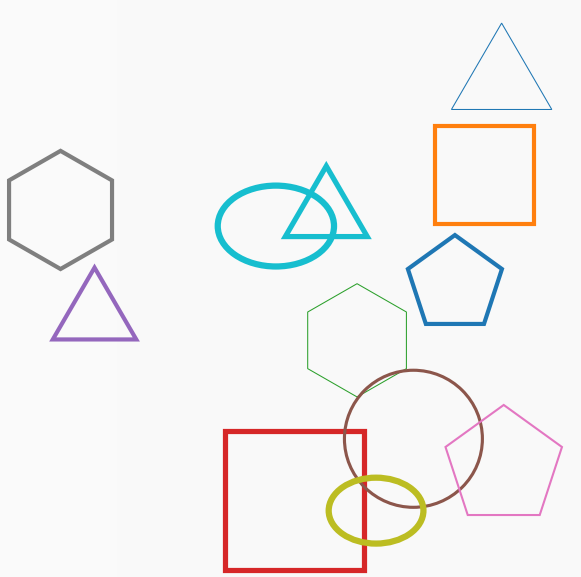[{"shape": "pentagon", "thickness": 2, "radius": 0.43, "center": [0.783, 0.507]}, {"shape": "triangle", "thickness": 0.5, "radius": 0.5, "center": [0.863, 0.859]}, {"shape": "square", "thickness": 2, "radius": 0.43, "center": [0.834, 0.696]}, {"shape": "hexagon", "thickness": 0.5, "radius": 0.49, "center": [0.614, 0.41]}, {"shape": "square", "thickness": 2.5, "radius": 0.6, "center": [0.507, 0.133]}, {"shape": "triangle", "thickness": 2, "radius": 0.41, "center": [0.163, 0.453]}, {"shape": "circle", "thickness": 1.5, "radius": 0.59, "center": [0.711, 0.239]}, {"shape": "pentagon", "thickness": 1, "radius": 0.53, "center": [0.867, 0.193]}, {"shape": "hexagon", "thickness": 2, "radius": 0.51, "center": [0.104, 0.636]}, {"shape": "oval", "thickness": 3, "radius": 0.41, "center": [0.647, 0.115]}, {"shape": "oval", "thickness": 3, "radius": 0.5, "center": [0.475, 0.608]}, {"shape": "triangle", "thickness": 2.5, "radius": 0.41, "center": [0.561, 0.63]}]